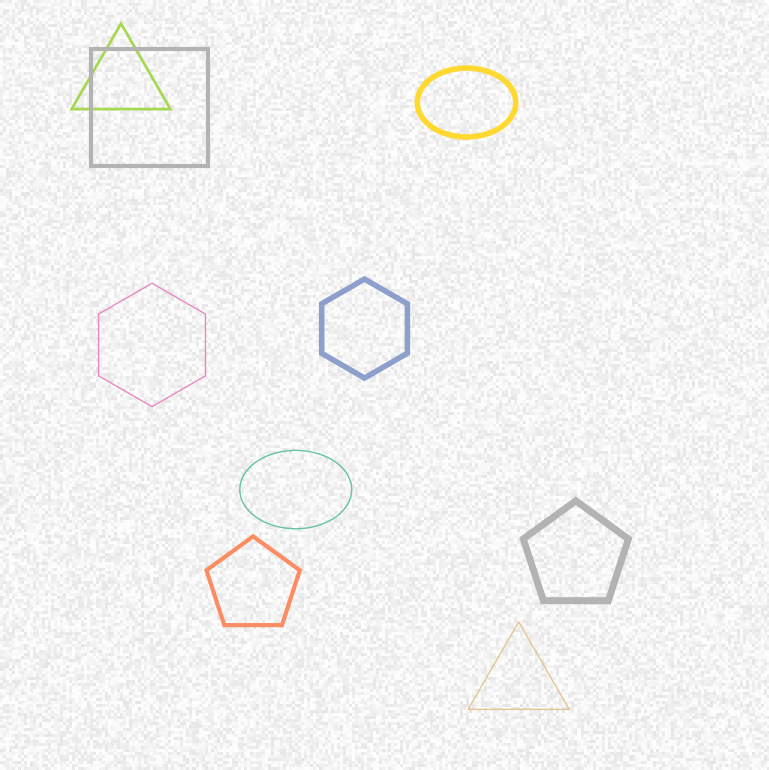[{"shape": "oval", "thickness": 0.5, "radius": 0.36, "center": [0.384, 0.364]}, {"shape": "pentagon", "thickness": 1.5, "radius": 0.32, "center": [0.329, 0.24]}, {"shape": "hexagon", "thickness": 2, "radius": 0.32, "center": [0.473, 0.573]}, {"shape": "hexagon", "thickness": 0.5, "radius": 0.4, "center": [0.197, 0.552]}, {"shape": "triangle", "thickness": 1, "radius": 0.37, "center": [0.157, 0.895]}, {"shape": "oval", "thickness": 2, "radius": 0.32, "center": [0.606, 0.867]}, {"shape": "triangle", "thickness": 0.5, "radius": 0.38, "center": [0.674, 0.117]}, {"shape": "pentagon", "thickness": 2.5, "radius": 0.36, "center": [0.748, 0.278]}, {"shape": "square", "thickness": 1.5, "radius": 0.38, "center": [0.194, 0.86]}]